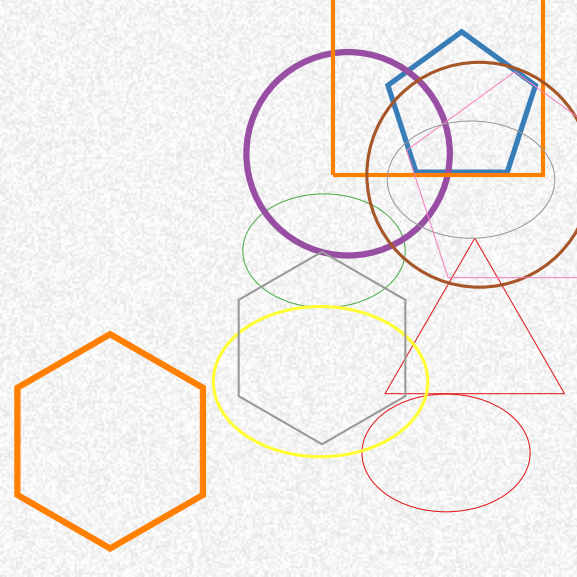[{"shape": "triangle", "thickness": 0.5, "radius": 0.9, "center": [0.822, 0.407]}, {"shape": "oval", "thickness": 0.5, "radius": 0.73, "center": [0.772, 0.215]}, {"shape": "pentagon", "thickness": 2.5, "radius": 0.67, "center": [0.799, 0.81]}, {"shape": "oval", "thickness": 0.5, "radius": 0.7, "center": [0.561, 0.565]}, {"shape": "circle", "thickness": 3, "radius": 0.88, "center": [0.603, 0.733]}, {"shape": "square", "thickness": 2, "radius": 0.91, "center": [0.758, 0.878]}, {"shape": "hexagon", "thickness": 3, "radius": 0.93, "center": [0.191, 0.235]}, {"shape": "oval", "thickness": 1.5, "radius": 0.93, "center": [0.555, 0.338]}, {"shape": "circle", "thickness": 1.5, "radius": 0.97, "center": [0.83, 0.697]}, {"shape": "pentagon", "thickness": 0.5, "radius": 0.99, "center": [0.892, 0.678]}, {"shape": "oval", "thickness": 0.5, "radius": 0.72, "center": [0.816, 0.688]}, {"shape": "hexagon", "thickness": 1, "radius": 0.83, "center": [0.558, 0.397]}]